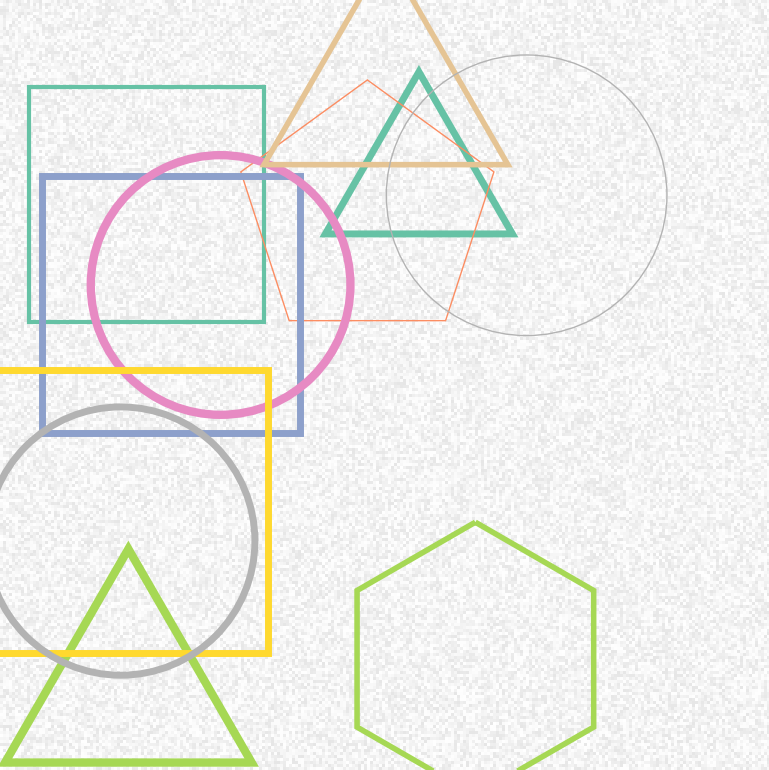[{"shape": "square", "thickness": 1.5, "radius": 0.76, "center": [0.191, 0.734]}, {"shape": "triangle", "thickness": 2.5, "radius": 0.7, "center": [0.544, 0.766]}, {"shape": "pentagon", "thickness": 0.5, "radius": 0.86, "center": [0.477, 0.723]}, {"shape": "square", "thickness": 2.5, "radius": 0.84, "center": [0.222, 0.604]}, {"shape": "circle", "thickness": 3, "radius": 0.84, "center": [0.286, 0.63]}, {"shape": "hexagon", "thickness": 2, "radius": 0.89, "center": [0.617, 0.144]}, {"shape": "triangle", "thickness": 3, "radius": 0.92, "center": [0.167, 0.102]}, {"shape": "square", "thickness": 2.5, "radius": 0.92, "center": [0.164, 0.336]}, {"shape": "triangle", "thickness": 2, "radius": 0.91, "center": [0.501, 0.878]}, {"shape": "circle", "thickness": 2.5, "radius": 0.87, "center": [0.157, 0.297]}, {"shape": "circle", "thickness": 0.5, "radius": 0.91, "center": [0.684, 0.746]}]